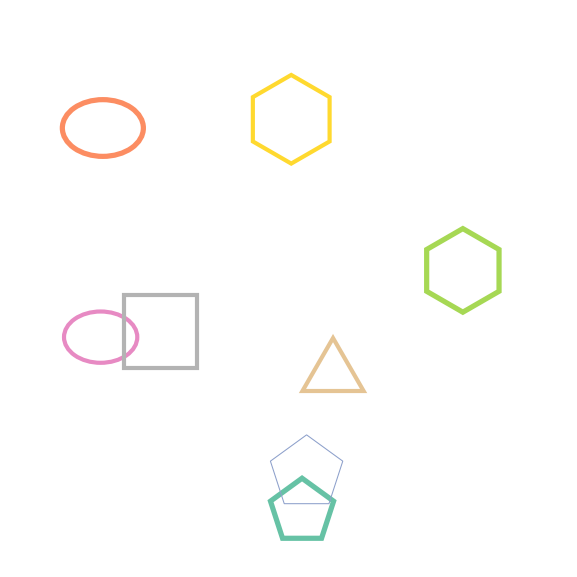[{"shape": "pentagon", "thickness": 2.5, "radius": 0.29, "center": [0.523, 0.114]}, {"shape": "oval", "thickness": 2.5, "radius": 0.35, "center": [0.178, 0.777]}, {"shape": "pentagon", "thickness": 0.5, "radius": 0.33, "center": [0.531, 0.18]}, {"shape": "oval", "thickness": 2, "radius": 0.32, "center": [0.174, 0.415]}, {"shape": "hexagon", "thickness": 2.5, "radius": 0.36, "center": [0.801, 0.531]}, {"shape": "hexagon", "thickness": 2, "radius": 0.38, "center": [0.504, 0.793]}, {"shape": "triangle", "thickness": 2, "radius": 0.31, "center": [0.577, 0.353]}, {"shape": "square", "thickness": 2, "radius": 0.32, "center": [0.278, 0.425]}]